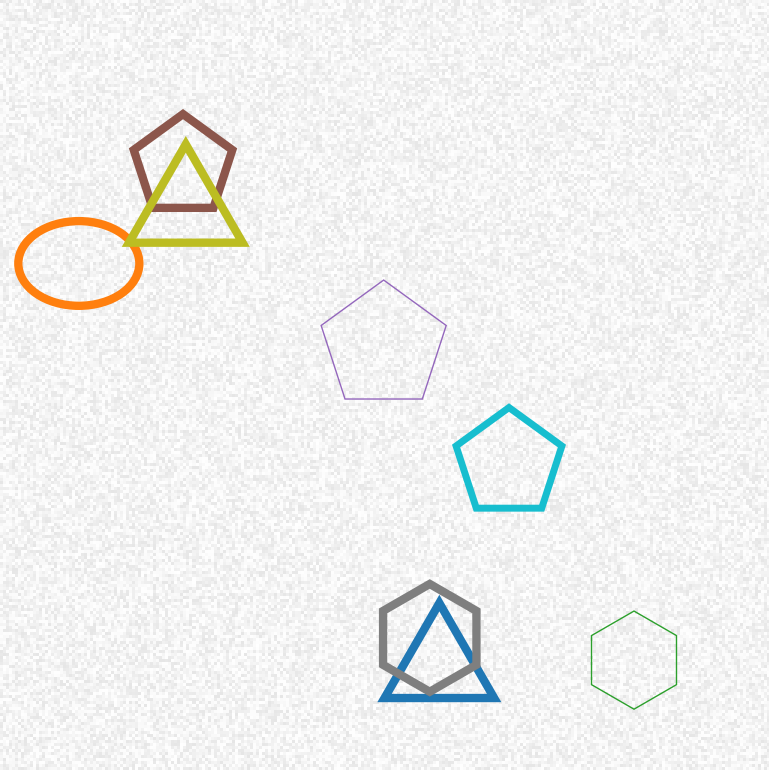[{"shape": "triangle", "thickness": 3, "radius": 0.41, "center": [0.571, 0.135]}, {"shape": "oval", "thickness": 3, "radius": 0.39, "center": [0.102, 0.658]}, {"shape": "hexagon", "thickness": 0.5, "radius": 0.32, "center": [0.823, 0.143]}, {"shape": "pentagon", "thickness": 0.5, "radius": 0.43, "center": [0.498, 0.551]}, {"shape": "pentagon", "thickness": 3, "radius": 0.34, "center": [0.238, 0.785]}, {"shape": "hexagon", "thickness": 3, "radius": 0.35, "center": [0.558, 0.172]}, {"shape": "triangle", "thickness": 3, "radius": 0.43, "center": [0.241, 0.727]}, {"shape": "pentagon", "thickness": 2.5, "radius": 0.36, "center": [0.661, 0.398]}]